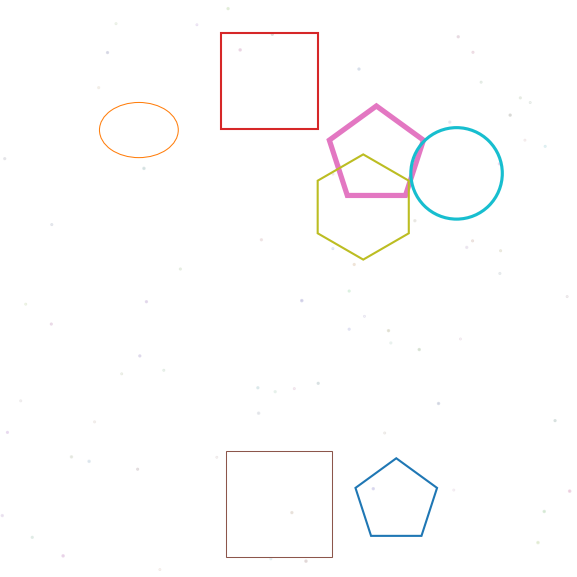[{"shape": "pentagon", "thickness": 1, "radius": 0.37, "center": [0.686, 0.131]}, {"shape": "oval", "thickness": 0.5, "radius": 0.34, "center": [0.24, 0.774]}, {"shape": "square", "thickness": 1, "radius": 0.42, "center": [0.467, 0.858]}, {"shape": "square", "thickness": 0.5, "radius": 0.46, "center": [0.483, 0.126]}, {"shape": "pentagon", "thickness": 2.5, "radius": 0.43, "center": [0.652, 0.73]}, {"shape": "hexagon", "thickness": 1, "radius": 0.46, "center": [0.629, 0.641]}, {"shape": "circle", "thickness": 1.5, "radius": 0.4, "center": [0.791, 0.699]}]